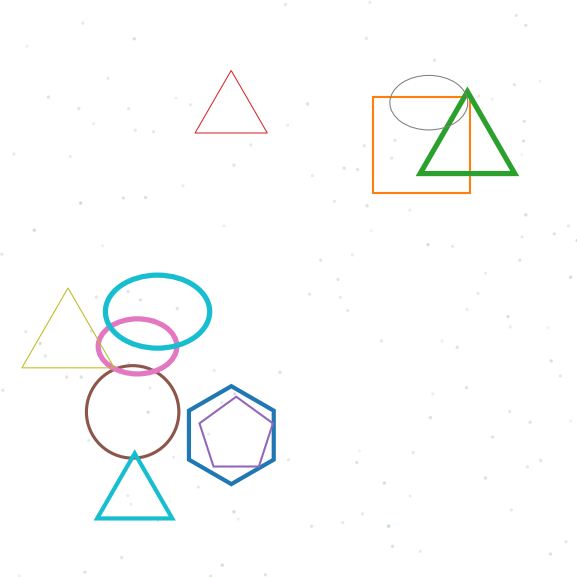[{"shape": "hexagon", "thickness": 2, "radius": 0.42, "center": [0.401, 0.246]}, {"shape": "square", "thickness": 1, "radius": 0.42, "center": [0.73, 0.748]}, {"shape": "triangle", "thickness": 2.5, "radius": 0.47, "center": [0.809, 0.746]}, {"shape": "triangle", "thickness": 0.5, "radius": 0.36, "center": [0.4, 0.805]}, {"shape": "pentagon", "thickness": 1, "radius": 0.33, "center": [0.409, 0.245]}, {"shape": "circle", "thickness": 1.5, "radius": 0.4, "center": [0.23, 0.286]}, {"shape": "oval", "thickness": 2.5, "radius": 0.34, "center": [0.238, 0.399]}, {"shape": "oval", "thickness": 0.5, "radius": 0.34, "center": [0.743, 0.821]}, {"shape": "triangle", "thickness": 0.5, "radius": 0.46, "center": [0.118, 0.408]}, {"shape": "triangle", "thickness": 2, "radius": 0.38, "center": [0.233, 0.139]}, {"shape": "oval", "thickness": 2.5, "radius": 0.45, "center": [0.273, 0.46]}]